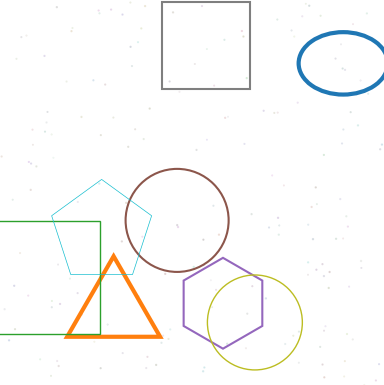[{"shape": "oval", "thickness": 3, "radius": 0.58, "center": [0.891, 0.835]}, {"shape": "triangle", "thickness": 3, "radius": 0.7, "center": [0.295, 0.195]}, {"shape": "square", "thickness": 1, "radius": 0.73, "center": [0.115, 0.28]}, {"shape": "hexagon", "thickness": 1.5, "radius": 0.59, "center": [0.579, 0.212]}, {"shape": "circle", "thickness": 1.5, "radius": 0.67, "center": [0.46, 0.428]}, {"shape": "square", "thickness": 1.5, "radius": 0.57, "center": [0.536, 0.882]}, {"shape": "circle", "thickness": 1, "radius": 0.62, "center": [0.662, 0.162]}, {"shape": "pentagon", "thickness": 0.5, "radius": 0.68, "center": [0.264, 0.397]}]